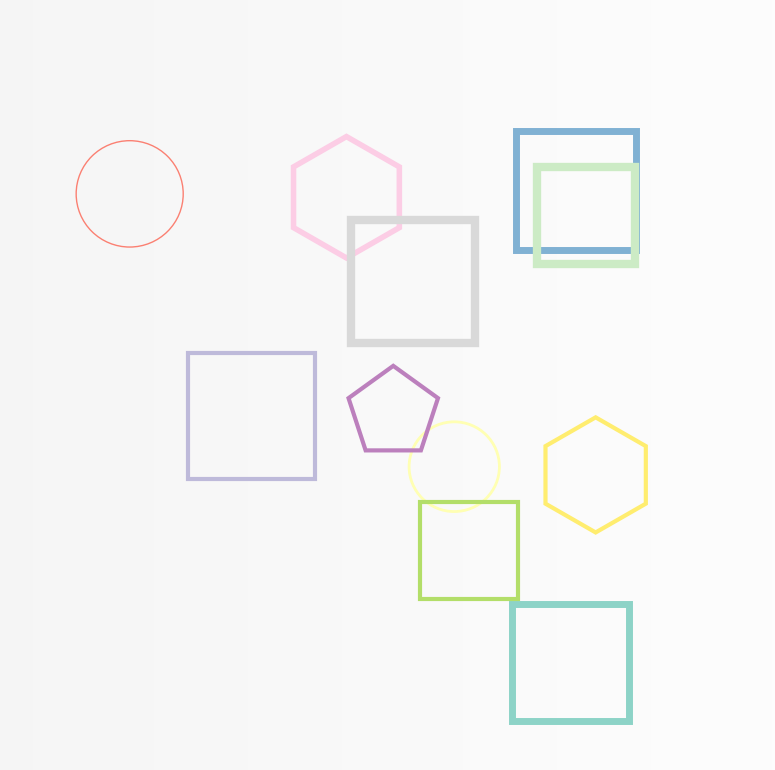[{"shape": "square", "thickness": 2.5, "radius": 0.38, "center": [0.736, 0.14]}, {"shape": "circle", "thickness": 1, "radius": 0.29, "center": [0.586, 0.394]}, {"shape": "square", "thickness": 1.5, "radius": 0.41, "center": [0.324, 0.46]}, {"shape": "circle", "thickness": 0.5, "radius": 0.35, "center": [0.167, 0.748]}, {"shape": "square", "thickness": 2.5, "radius": 0.39, "center": [0.743, 0.752]}, {"shape": "square", "thickness": 1.5, "radius": 0.31, "center": [0.605, 0.285]}, {"shape": "hexagon", "thickness": 2, "radius": 0.39, "center": [0.447, 0.744]}, {"shape": "square", "thickness": 3, "radius": 0.4, "center": [0.533, 0.635]}, {"shape": "pentagon", "thickness": 1.5, "radius": 0.3, "center": [0.507, 0.464]}, {"shape": "square", "thickness": 3, "radius": 0.31, "center": [0.756, 0.721]}, {"shape": "hexagon", "thickness": 1.5, "radius": 0.37, "center": [0.769, 0.383]}]